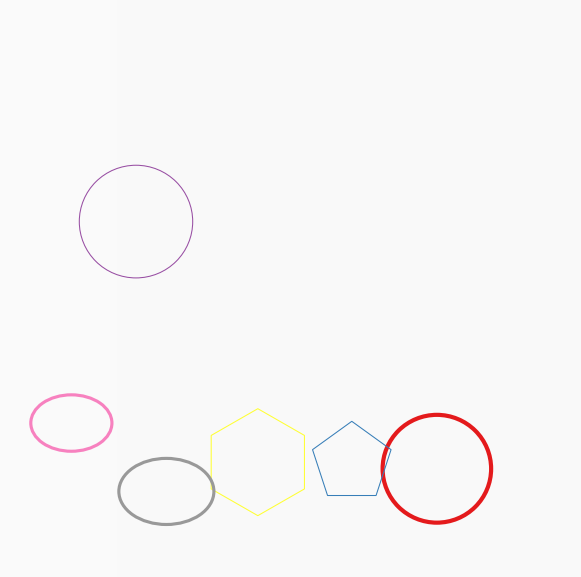[{"shape": "circle", "thickness": 2, "radius": 0.47, "center": [0.752, 0.187]}, {"shape": "pentagon", "thickness": 0.5, "radius": 0.36, "center": [0.605, 0.199]}, {"shape": "circle", "thickness": 0.5, "radius": 0.49, "center": [0.234, 0.615]}, {"shape": "hexagon", "thickness": 0.5, "radius": 0.46, "center": [0.444, 0.199]}, {"shape": "oval", "thickness": 1.5, "radius": 0.35, "center": [0.123, 0.267]}, {"shape": "oval", "thickness": 1.5, "radius": 0.41, "center": [0.286, 0.148]}]